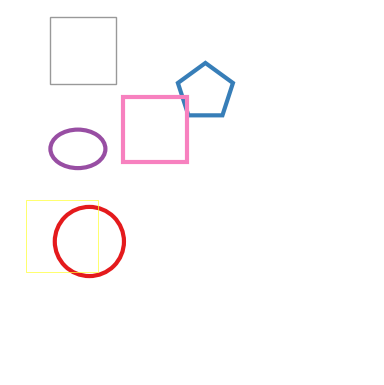[{"shape": "circle", "thickness": 3, "radius": 0.45, "center": [0.232, 0.373]}, {"shape": "pentagon", "thickness": 3, "radius": 0.38, "center": [0.534, 0.761]}, {"shape": "oval", "thickness": 3, "radius": 0.36, "center": [0.202, 0.613]}, {"shape": "square", "thickness": 0.5, "radius": 0.47, "center": [0.16, 0.387]}, {"shape": "square", "thickness": 3, "radius": 0.42, "center": [0.402, 0.664]}, {"shape": "square", "thickness": 1, "radius": 0.43, "center": [0.216, 0.869]}]